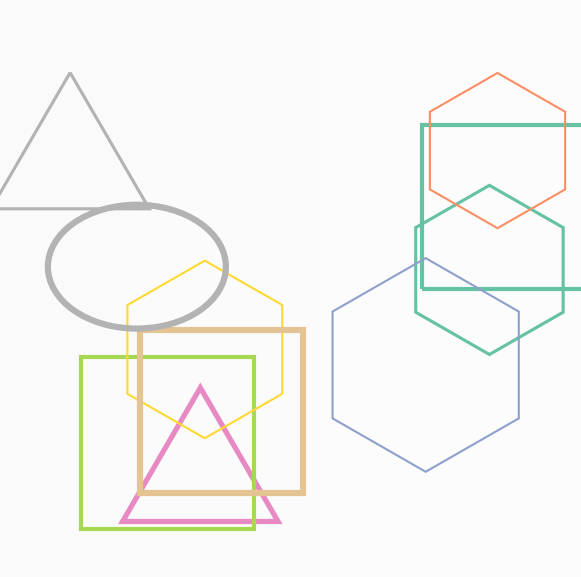[{"shape": "square", "thickness": 2, "radius": 0.71, "center": [0.868, 0.641]}, {"shape": "hexagon", "thickness": 1.5, "radius": 0.73, "center": [0.842, 0.532]}, {"shape": "hexagon", "thickness": 1, "radius": 0.67, "center": [0.856, 0.738]}, {"shape": "hexagon", "thickness": 1, "radius": 0.92, "center": [0.732, 0.367]}, {"shape": "triangle", "thickness": 2.5, "radius": 0.77, "center": [0.345, 0.173]}, {"shape": "square", "thickness": 2, "radius": 0.74, "center": [0.288, 0.232]}, {"shape": "hexagon", "thickness": 1, "radius": 0.77, "center": [0.352, 0.394]}, {"shape": "square", "thickness": 3, "radius": 0.7, "center": [0.381, 0.287]}, {"shape": "oval", "thickness": 3, "radius": 0.77, "center": [0.236, 0.537]}, {"shape": "triangle", "thickness": 1.5, "radius": 0.79, "center": [0.121, 0.716]}]